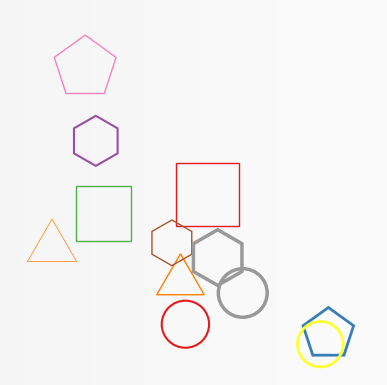[{"shape": "circle", "thickness": 1.5, "radius": 0.31, "center": [0.478, 0.158]}, {"shape": "square", "thickness": 1, "radius": 0.41, "center": [0.535, 0.495]}, {"shape": "pentagon", "thickness": 2, "radius": 0.34, "center": [0.847, 0.133]}, {"shape": "square", "thickness": 1, "radius": 0.36, "center": [0.266, 0.446]}, {"shape": "hexagon", "thickness": 1.5, "radius": 0.33, "center": [0.247, 0.634]}, {"shape": "triangle", "thickness": 1, "radius": 0.35, "center": [0.466, 0.27]}, {"shape": "triangle", "thickness": 0.5, "radius": 0.37, "center": [0.134, 0.357]}, {"shape": "circle", "thickness": 2, "radius": 0.29, "center": [0.827, 0.106]}, {"shape": "hexagon", "thickness": 1, "radius": 0.3, "center": [0.443, 0.369]}, {"shape": "pentagon", "thickness": 1, "radius": 0.42, "center": [0.22, 0.825]}, {"shape": "circle", "thickness": 2.5, "radius": 0.32, "center": [0.626, 0.239]}, {"shape": "hexagon", "thickness": 2.5, "radius": 0.36, "center": [0.562, 0.331]}]